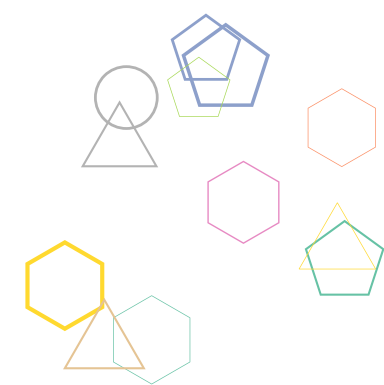[{"shape": "hexagon", "thickness": 0.5, "radius": 0.57, "center": [0.394, 0.117]}, {"shape": "pentagon", "thickness": 1.5, "radius": 0.53, "center": [0.895, 0.32]}, {"shape": "hexagon", "thickness": 0.5, "radius": 0.51, "center": [0.888, 0.668]}, {"shape": "pentagon", "thickness": 2, "radius": 0.46, "center": [0.535, 0.868]}, {"shape": "pentagon", "thickness": 2.5, "radius": 0.58, "center": [0.586, 0.82]}, {"shape": "hexagon", "thickness": 1, "radius": 0.53, "center": [0.632, 0.474]}, {"shape": "pentagon", "thickness": 0.5, "radius": 0.43, "center": [0.516, 0.766]}, {"shape": "triangle", "thickness": 0.5, "radius": 0.57, "center": [0.876, 0.359]}, {"shape": "hexagon", "thickness": 3, "radius": 0.56, "center": [0.168, 0.258]}, {"shape": "triangle", "thickness": 1.5, "radius": 0.59, "center": [0.271, 0.103]}, {"shape": "triangle", "thickness": 1.5, "radius": 0.55, "center": [0.311, 0.623]}, {"shape": "circle", "thickness": 2, "radius": 0.4, "center": [0.328, 0.747]}]